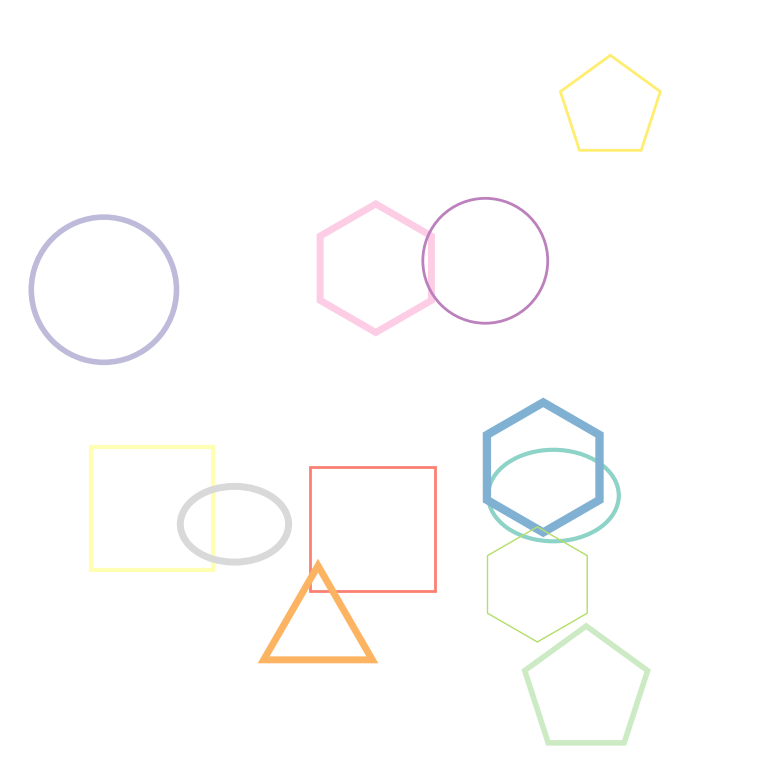[{"shape": "oval", "thickness": 1.5, "radius": 0.42, "center": [0.719, 0.356]}, {"shape": "square", "thickness": 1.5, "radius": 0.4, "center": [0.198, 0.34]}, {"shape": "circle", "thickness": 2, "radius": 0.47, "center": [0.135, 0.624]}, {"shape": "square", "thickness": 1, "radius": 0.4, "center": [0.484, 0.313]}, {"shape": "hexagon", "thickness": 3, "radius": 0.42, "center": [0.705, 0.393]}, {"shape": "triangle", "thickness": 2.5, "radius": 0.41, "center": [0.413, 0.184]}, {"shape": "hexagon", "thickness": 0.5, "radius": 0.37, "center": [0.698, 0.241]}, {"shape": "hexagon", "thickness": 2.5, "radius": 0.42, "center": [0.488, 0.652]}, {"shape": "oval", "thickness": 2.5, "radius": 0.35, "center": [0.304, 0.319]}, {"shape": "circle", "thickness": 1, "radius": 0.41, "center": [0.63, 0.661]}, {"shape": "pentagon", "thickness": 2, "radius": 0.42, "center": [0.761, 0.103]}, {"shape": "pentagon", "thickness": 1, "radius": 0.34, "center": [0.793, 0.86]}]